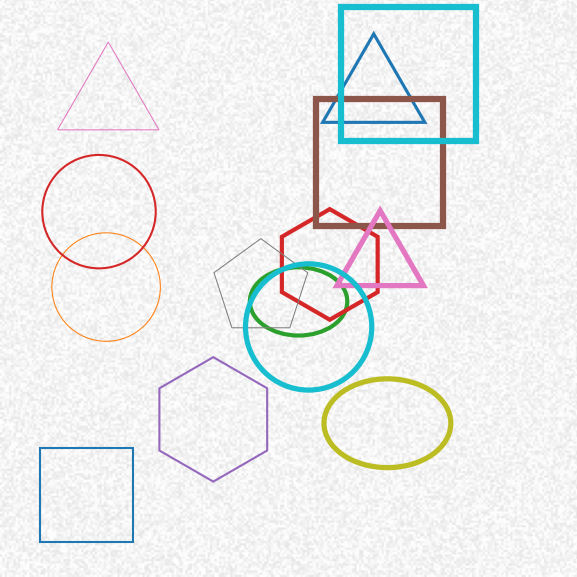[{"shape": "triangle", "thickness": 1.5, "radius": 0.51, "center": [0.647, 0.838]}, {"shape": "square", "thickness": 1, "radius": 0.4, "center": [0.15, 0.142]}, {"shape": "circle", "thickness": 0.5, "radius": 0.47, "center": [0.184, 0.502]}, {"shape": "oval", "thickness": 2, "radius": 0.42, "center": [0.517, 0.477]}, {"shape": "circle", "thickness": 1, "radius": 0.49, "center": [0.171, 0.633]}, {"shape": "hexagon", "thickness": 2, "radius": 0.48, "center": [0.571, 0.541]}, {"shape": "hexagon", "thickness": 1, "radius": 0.54, "center": [0.369, 0.273]}, {"shape": "square", "thickness": 3, "radius": 0.55, "center": [0.658, 0.717]}, {"shape": "triangle", "thickness": 2.5, "radius": 0.43, "center": [0.658, 0.548]}, {"shape": "triangle", "thickness": 0.5, "radius": 0.51, "center": [0.187, 0.825]}, {"shape": "pentagon", "thickness": 0.5, "radius": 0.43, "center": [0.452, 0.501]}, {"shape": "oval", "thickness": 2.5, "radius": 0.55, "center": [0.671, 0.266]}, {"shape": "circle", "thickness": 2.5, "radius": 0.55, "center": [0.534, 0.433]}, {"shape": "square", "thickness": 3, "radius": 0.58, "center": [0.707, 0.871]}]